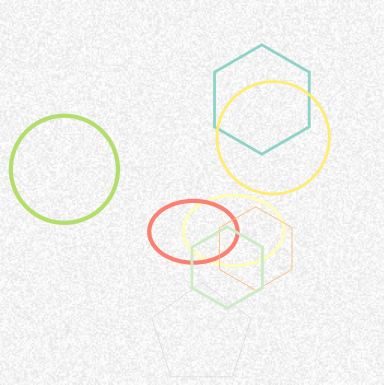[{"shape": "hexagon", "thickness": 2, "radius": 0.71, "center": [0.68, 0.742]}, {"shape": "oval", "thickness": 2, "radius": 0.65, "center": [0.607, 0.401]}, {"shape": "oval", "thickness": 3, "radius": 0.57, "center": [0.502, 0.398]}, {"shape": "hexagon", "thickness": 0.5, "radius": 0.54, "center": [0.664, 0.354]}, {"shape": "circle", "thickness": 3, "radius": 0.7, "center": [0.167, 0.56]}, {"shape": "pentagon", "thickness": 0.5, "radius": 0.68, "center": [0.524, 0.131]}, {"shape": "hexagon", "thickness": 2, "radius": 0.53, "center": [0.59, 0.305]}, {"shape": "circle", "thickness": 2, "radius": 0.73, "center": [0.709, 0.642]}]